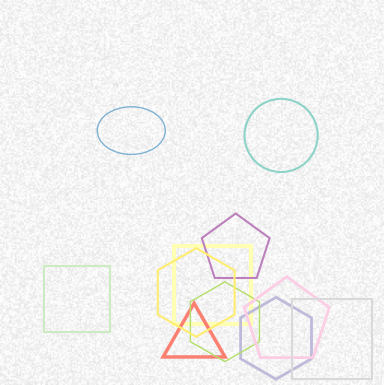[{"shape": "circle", "thickness": 1.5, "radius": 0.48, "center": [0.73, 0.648]}, {"shape": "square", "thickness": 3, "radius": 0.5, "center": [0.552, 0.26]}, {"shape": "hexagon", "thickness": 2, "radius": 0.53, "center": [0.717, 0.121]}, {"shape": "triangle", "thickness": 2.5, "radius": 0.46, "center": [0.504, 0.119]}, {"shape": "oval", "thickness": 1, "radius": 0.44, "center": [0.341, 0.661]}, {"shape": "hexagon", "thickness": 1, "radius": 0.52, "center": [0.584, 0.164]}, {"shape": "pentagon", "thickness": 2, "radius": 0.58, "center": [0.745, 0.165]}, {"shape": "square", "thickness": 1.5, "radius": 0.52, "center": [0.863, 0.119]}, {"shape": "pentagon", "thickness": 1.5, "radius": 0.46, "center": [0.612, 0.353]}, {"shape": "square", "thickness": 1.5, "radius": 0.43, "center": [0.2, 0.224]}, {"shape": "hexagon", "thickness": 1.5, "radius": 0.58, "center": [0.51, 0.24]}]